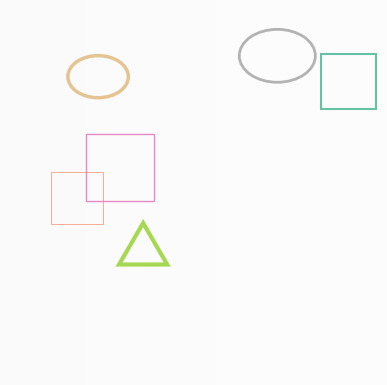[{"shape": "square", "thickness": 1.5, "radius": 0.36, "center": [0.9, 0.787]}, {"shape": "square", "thickness": 0.5, "radius": 0.34, "center": [0.199, 0.486]}, {"shape": "square", "thickness": 1, "radius": 0.43, "center": [0.31, 0.565]}, {"shape": "triangle", "thickness": 3, "radius": 0.36, "center": [0.369, 0.349]}, {"shape": "oval", "thickness": 2.5, "radius": 0.39, "center": [0.253, 0.801]}, {"shape": "oval", "thickness": 2, "radius": 0.49, "center": [0.716, 0.855]}]